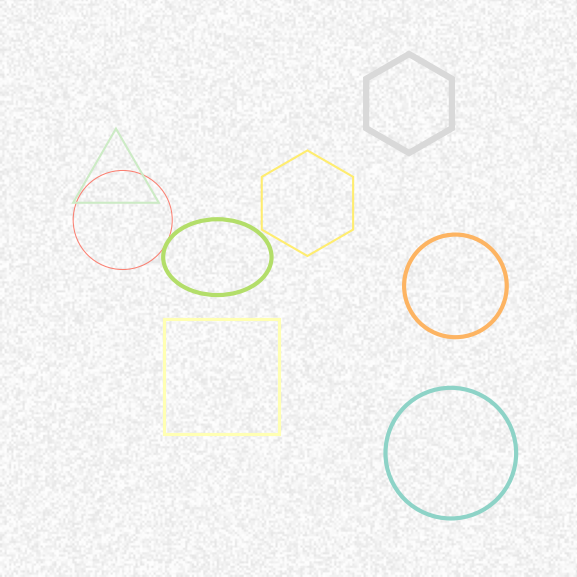[{"shape": "circle", "thickness": 2, "radius": 0.57, "center": [0.781, 0.214]}, {"shape": "square", "thickness": 1.5, "radius": 0.5, "center": [0.383, 0.347]}, {"shape": "circle", "thickness": 0.5, "radius": 0.43, "center": [0.212, 0.618]}, {"shape": "circle", "thickness": 2, "radius": 0.44, "center": [0.789, 0.504]}, {"shape": "oval", "thickness": 2, "radius": 0.47, "center": [0.376, 0.554]}, {"shape": "hexagon", "thickness": 3, "radius": 0.43, "center": [0.708, 0.82]}, {"shape": "triangle", "thickness": 1, "radius": 0.43, "center": [0.201, 0.691]}, {"shape": "hexagon", "thickness": 1, "radius": 0.46, "center": [0.532, 0.647]}]